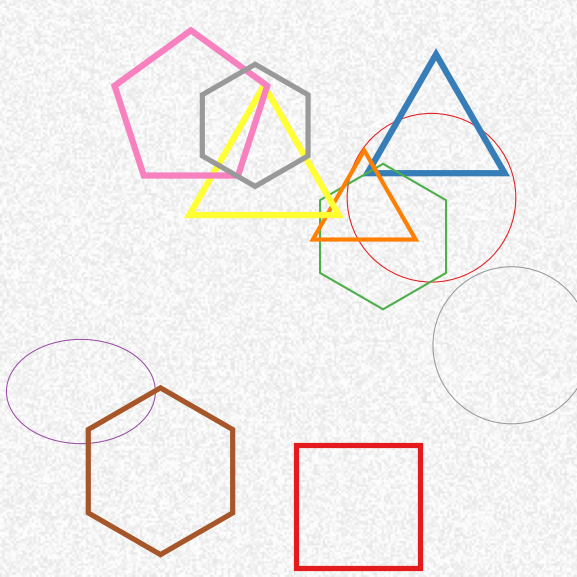[{"shape": "square", "thickness": 2.5, "radius": 0.54, "center": [0.62, 0.122]}, {"shape": "circle", "thickness": 0.5, "radius": 0.73, "center": [0.747, 0.657]}, {"shape": "triangle", "thickness": 3, "radius": 0.69, "center": [0.755, 0.768]}, {"shape": "hexagon", "thickness": 1, "radius": 0.63, "center": [0.663, 0.59]}, {"shape": "oval", "thickness": 0.5, "radius": 0.64, "center": [0.14, 0.321]}, {"shape": "triangle", "thickness": 2, "radius": 0.51, "center": [0.631, 0.636]}, {"shape": "triangle", "thickness": 3, "radius": 0.75, "center": [0.457, 0.702]}, {"shape": "hexagon", "thickness": 2.5, "radius": 0.72, "center": [0.278, 0.183]}, {"shape": "pentagon", "thickness": 3, "radius": 0.69, "center": [0.331, 0.808]}, {"shape": "hexagon", "thickness": 2.5, "radius": 0.53, "center": [0.442, 0.782]}, {"shape": "circle", "thickness": 0.5, "radius": 0.68, "center": [0.886, 0.401]}]